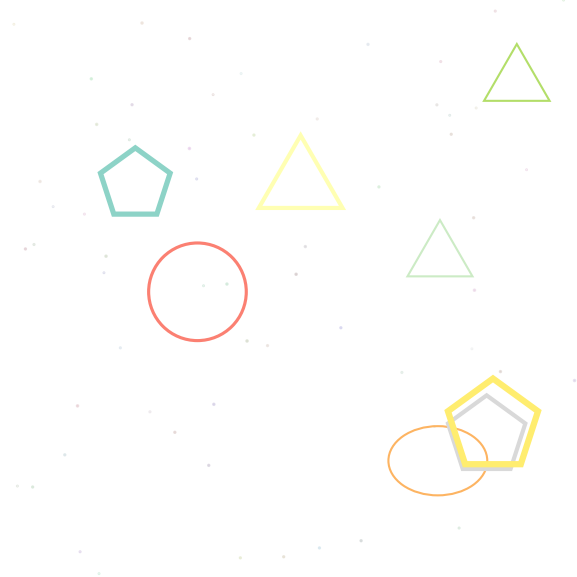[{"shape": "pentagon", "thickness": 2.5, "radius": 0.32, "center": [0.234, 0.68]}, {"shape": "triangle", "thickness": 2, "radius": 0.42, "center": [0.521, 0.681]}, {"shape": "circle", "thickness": 1.5, "radius": 0.42, "center": [0.342, 0.494]}, {"shape": "oval", "thickness": 1, "radius": 0.43, "center": [0.758, 0.201]}, {"shape": "triangle", "thickness": 1, "radius": 0.33, "center": [0.895, 0.857]}, {"shape": "pentagon", "thickness": 2, "radius": 0.35, "center": [0.843, 0.244]}, {"shape": "triangle", "thickness": 1, "radius": 0.32, "center": [0.762, 0.553]}, {"shape": "pentagon", "thickness": 3, "radius": 0.41, "center": [0.854, 0.262]}]